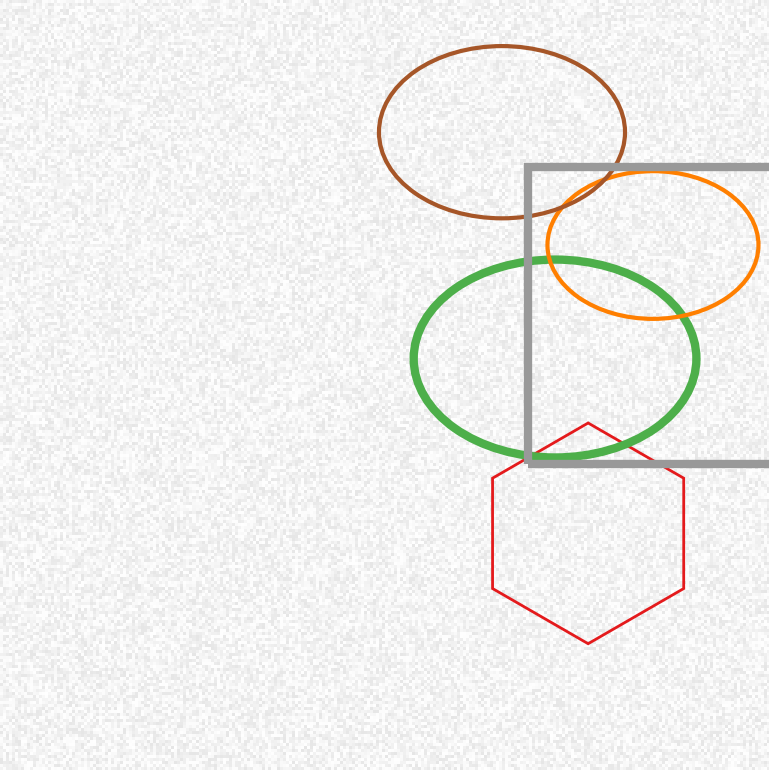[{"shape": "hexagon", "thickness": 1, "radius": 0.72, "center": [0.764, 0.307]}, {"shape": "oval", "thickness": 3, "radius": 0.92, "center": [0.721, 0.534]}, {"shape": "oval", "thickness": 1.5, "radius": 0.69, "center": [0.848, 0.682]}, {"shape": "oval", "thickness": 1.5, "radius": 0.8, "center": [0.652, 0.828]}, {"shape": "square", "thickness": 3, "radius": 0.97, "center": [0.879, 0.59]}]